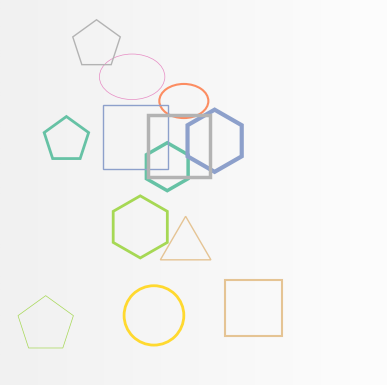[{"shape": "hexagon", "thickness": 2.5, "radius": 0.31, "center": [0.432, 0.567]}, {"shape": "pentagon", "thickness": 2, "radius": 0.3, "center": [0.171, 0.637]}, {"shape": "oval", "thickness": 1.5, "radius": 0.32, "center": [0.474, 0.738]}, {"shape": "hexagon", "thickness": 3, "radius": 0.4, "center": [0.554, 0.634]}, {"shape": "square", "thickness": 1, "radius": 0.42, "center": [0.35, 0.643]}, {"shape": "oval", "thickness": 0.5, "radius": 0.42, "center": [0.341, 0.801]}, {"shape": "pentagon", "thickness": 0.5, "radius": 0.38, "center": [0.118, 0.157]}, {"shape": "hexagon", "thickness": 2, "radius": 0.4, "center": [0.362, 0.411]}, {"shape": "circle", "thickness": 2, "radius": 0.39, "center": [0.397, 0.181]}, {"shape": "triangle", "thickness": 1, "radius": 0.38, "center": [0.479, 0.363]}, {"shape": "square", "thickness": 1.5, "radius": 0.36, "center": [0.655, 0.199]}, {"shape": "pentagon", "thickness": 1, "radius": 0.32, "center": [0.249, 0.884]}, {"shape": "square", "thickness": 2.5, "radius": 0.4, "center": [0.463, 0.621]}]